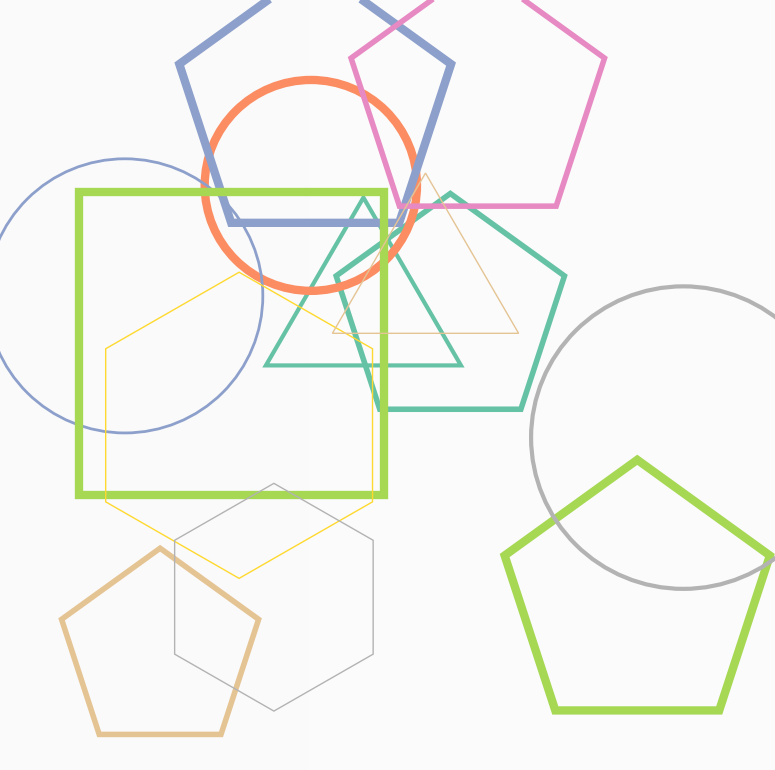[{"shape": "triangle", "thickness": 1.5, "radius": 0.73, "center": [0.469, 0.598]}, {"shape": "pentagon", "thickness": 2, "radius": 0.77, "center": [0.581, 0.594]}, {"shape": "circle", "thickness": 3, "radius": 0.68, "center": [0.401, 0.759]}, {"shape": "circle", "thickness": 1, "radius": 0.89, "center": [0.161, 0.616]}, {"shape": "pentagon", "thickness": 3, "radius": 0.92, "center": [0.407, 0.86]}, {"shape": "pentagon", "thickness": 2, "radius": 0.86, "center": [0.617, 0.871]}, {"shape": "square", "thickness": 3, "radius": 0.98, "center": [0.299, 0.554]}, {"shape": "pentagon", "thickness": 3, "radius": 0.9, "center": [0.822, 0.223]}, {"shape": "hexagon", "thickness": 0.5, "radius": 0.99, "center": [0.309, 0.448]}, {"shape": "pentagon", "thickness": 2, "radius": 0.67, "center": [0.207, 0.154]}, {"shape": "triangle", "thickness": 0.5, "radius": 0.69, "center": [0.549, 0.636]}, {"shape": "circle", "thickness": 1.5, "radius": 0.98, "center": [0.882, 0.432]}, {"shape": "hexagon", "thickness": 0.5, "radius": 0.74, "center": [0.353, 0.224]}]